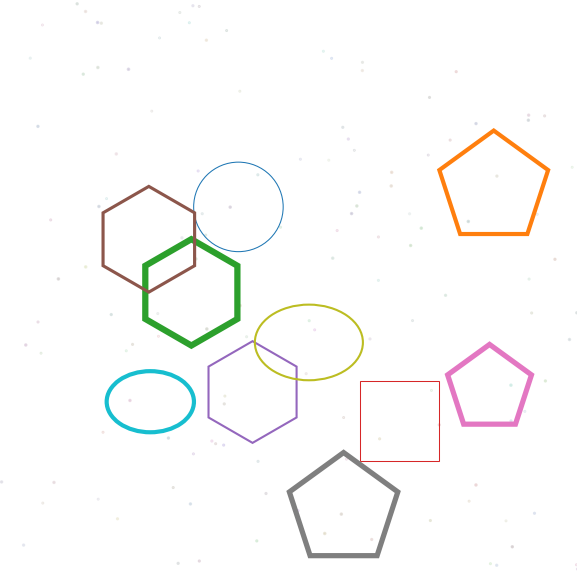[{"shape": "circle", "thickness": 0.5, "radius": 0.39, "center": [0.413, 0.641]}, {"shape": "pentagon", "thickness": 2, "radius": 0.5, "center": [0.855, 0.674]}, {"shape": "hexagon", "thickness": 3, "radius": 0.46, "center": [0.331, 0.493]}, {"shape": "square", "thickness": 0.5, "radius": 0.34, "center": [0.692, 0.27]}, {"shape": "hexagon", "thickness": 1, "radius": 0.44, "center": [0.437, 0.32]}, {"shape": "hexagon", "thickness": 1.5, "radius": 0.46, "center": [0.258, 0.585]}, {"shape": "pentagon", "thickness": 2.5, "radius": 0.38, "center": [0.848, 0.326]}, {"shape": "pentagon", "thickness": 2.5, "radius": 0.49, "center": [0.595, 0.117]}, {"shape": "oval", "thickness": 1, "radius": 0.47, "center": [0.535, 0.406]}, {"shape": "oval", "thickness": 2, "radius": 0.38, "center": [0.26, 0.304]}]